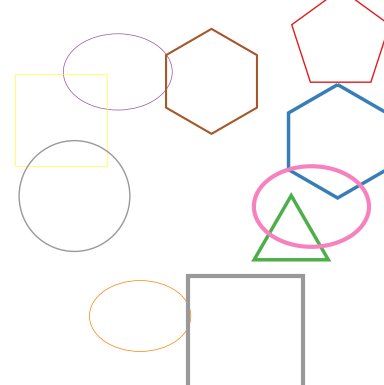[{"shape": "pentagon", "thickness": 1, "radius": 0.67, "center": [0.885, 0.895]}, {"shape": "hexagon", "thickness": 2.5, "radius": 0.74, "center": [0.877, 0.633]}, {"shape": "triangle", "thickness": 2.5, "radius": 0.56, "center": [0.756, 0.381]}, {"shape": "oval", "thickness": 0.5, "radius": 0.71, "center": [0.306, 0.813]}, {"shape": "oval", "thickness": 0.5, "radius": 0.66, "center": [0.364, 0.179]}, {"shape": "square", "thickness": 0.5, "radius": 0.6, "center": [0.157, 0.687]}, {"shape": "hexagon", "thickness": 1.5, "radius": 0.68, "center": [0.549, 0.789]}, {"shape": "oval", "thickness": 3, "radius": 0.75, "center": [0.809, 0.464]}, {"shape": "circle", "thickness": 1, "radius": 0.72, "center": [0.193, 0.491]}, {"shape": "square", "thickness": 3, "radius": 0.75, "center": [0.638, 0.135]}]